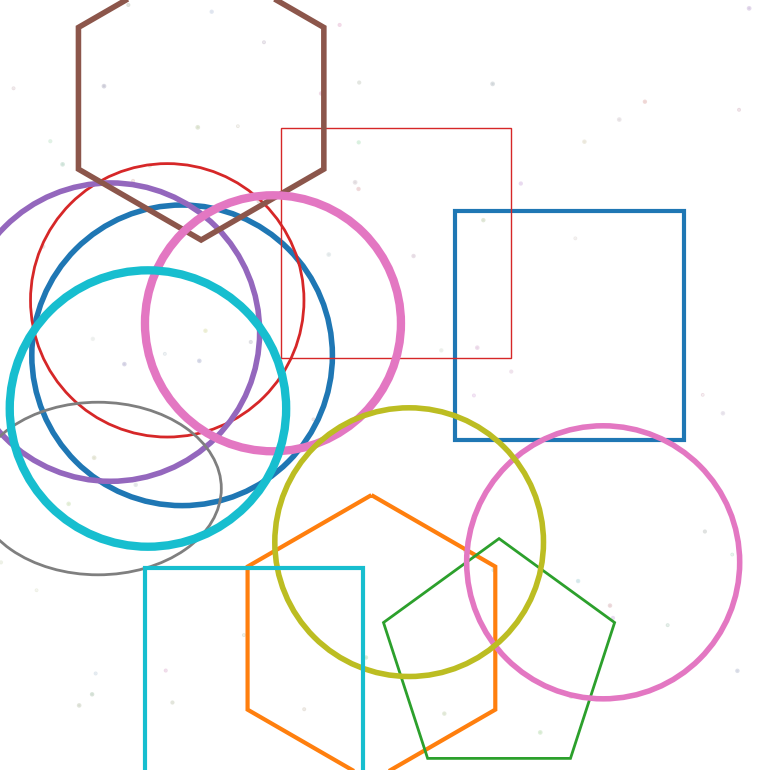[{"shape": "square", "thickness": 1.5, "radius": 0.74, "center": [0.739, 0.578]}, {"shape": "circle", "thickness": 2, "radius": 0.98, "center": [0.236, 0.539]}, {"shape": "hexagon", "thickness": 1.5, "radius": 0.93, "center": [0.482, 0.171]}, {"shape": "pentagon", "thickness": 1, "radius": 0.79, "center": [0.648, 0.143]}, {"shape": "square", "thickness": 0.5, "radius": 0.75, "center": [0.515, 0.684]}, {"shape": "circle", "thickness": 1, "radius": 0.89, "center": [0.217, 0.61]}, {"shape": "circle", "thickness": 2, "radius": 0.97, "center": [0.143, 0.569]}, {"shape": "hexagon", "thickness": 2, "radius": 0.92, "center": [0.261, 0.872]}, {"shape": "circle", "thickness": 3, "radius": 0.83, "center": [0.355, 0.58]}, {"shape": "circle", "thickness": 2, "radius": 0.89, "center": [0.783, 0.27]}, {"shape": "oval", "thickness": 1, "radius": 0.8, "center": [0.127, 0.366]}, {"shape": "circle", "thickness": 2, "radius": 0.87, "center": [0.531, 0.296]}, {"shape": "square", "thickness": 1.5, "radius": 0.71, "center": [0.33, 0.121]}, {"shape": "circle", "thickness": 3, "radius": 0.9, "center": [0.192, 0.469]}]